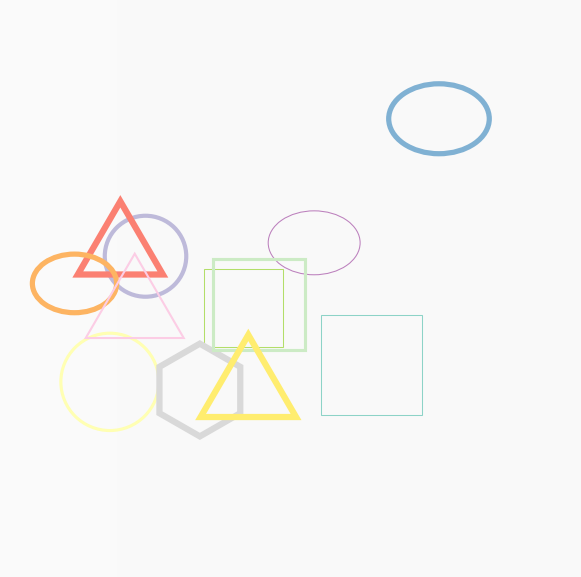[{"shape": "square", "thickness": 0.5, "radius": 0.43, "center": [0.639, 0.367]}, {"shape": "circle", "thickness": 1.5, "radius": 0.42, "center": [0.189, 0.338]}, {"shape": "circle", "thickness": 2, "radius": 0.35, "center": [0.25, 0.555]}, {"shape": "triangle", "thickness": 3, "radius": 0.42, "center": [0.207, 0.566]}, {"shape": "oval", "thickness": 2.5, "radius": 0.43, "center": [0.755, 0.794]}, {"shape": "oval", "thickness": 2.5, "radius": 0.36, "center": [0.128, 0.508]}, {"shape": "square", "thickness": 0.5, "radius": 0.34, "center": [0.419, 0.466]}, {"shape": "triangle", "thickness": 1, "radius": 0.49, "center": [0.232, 0.462]}, {"shape": "hexagon", "thickness": 3, "radius": 0.4, "center": [0.344, 0.324]}, {"shape": "oval", "thickness": 0.5, "radius": 0.4, "center": [0.54, 0.579]}, {"shape": "square", "thickness": 1.5, "radius": 0.39, "center": [0.446, 0.471]}, {"shape": "triangle", "thickness": 3, "radius": 0.47, "center": [0.427, 0.324]}]